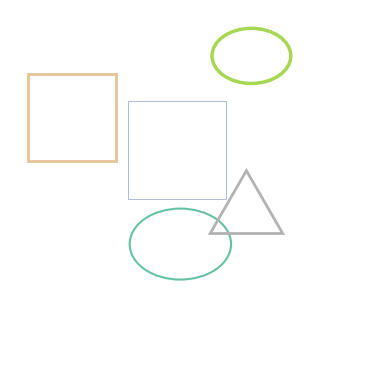[{"shape": "oval", "thickness": 1.5, "radius": 0.66, "center": [0.468, 0.366]}, {"shape": "square", "thickness": 0.5, "radius": 0.63, "center": [0.459, 0.61]}, {"shape": "oval", "thickness": 2.5, "radius": 0.51, "center": [0.653, 0.855]}, {"shape": "square", "thickness": 2, "radius": 0.57, "center": [0.187, 0.695]}, {"shape": "triangle", "thickness": 2, "radius": 0.54, "center": [0.64, 0.448]}]